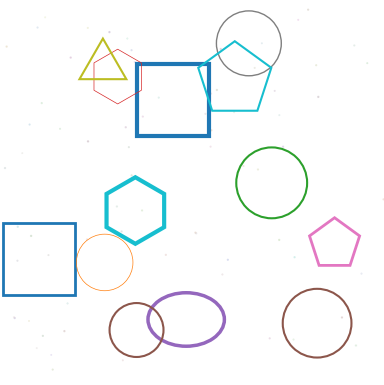[{"shape": "square", "thickness": 2, "radius": 0.47, "center": [0.102, 0.328]}, {"shape": "square", "thickness": 3, "radius": 0.47, "center": [0.45, 0.74]}, {"shape": "circle", "thickness": 0.5, "radius": 0.37, "center": [0.272, 0.318]}, {"shape": "circle", "thickness": 1.5, "radius": 0.46, "center": [0.706, 0.525]}, {"shape": "hexagon", "thickness": 0.5, "radius": 0.36, "center": [0.306, 0.801]}, {"shape": "oval", "thickness": 2.5, "radius": 0.5, "center": [0.484, 0.17]}, {"shape": "circle", "thickness": 1.5, "radius": 0.45, "center": [0.824, 0.161]}, {"shape": "circle", "thickness": 1.5, "radius": 0.35, "center": [0.355, 0.143]}, {"shape": "pentagon", "thickness": 2, "radius": 0.34, "center": [0.869, 0.366]}, {"shape": "circle", "thickness": 1, "radius": 0.42, "center": [0.646, 0.887]}, {"shape": "triangle", "thickness": 1.5, "radius": 0.35, "center": [0.267, 0.83]}, {"shape": "pentagon", "thickness": 1.5, "radius": 0.5, "center": [0.61, 0.793]}, {"shape": "hexagon", "thickness": 3, "radius": 0.43, "center": [0.352, 0.453]}]